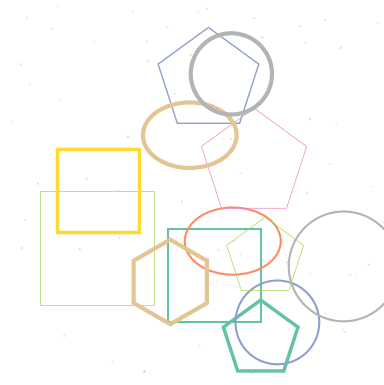[{"shape": "pentagon", "thickness": 2.5, "radius": 0.51, "center": [0.677, 0.119]}, {"shape": "square", "thickness": 1.5, "radius": 0.6, "center": [0.557, 0.284]}, {"shape": "oval", "thickness": 1.5, "radius": 0.62, "center": [0.605, 0.374]}, {"shape": "circle", "thickness": 1.5, "radius": 0.54, "center": [0.72, 0.163]}, {"shape": "pentagon", "thickness": 1, "radius": 0.69, "center": [0.541, 0.791]}, {"shape": "pentagon", "thickness": 0.5, "radius": 0.72, "center": [0.66, 0.575]}, {"shape": "square", "thickness": 0.5, "radius": 0.74, "center": [0.251, 0.356]}, {"shape": "pentagon", "thickness": 0.5, "radius": 0.53, "center": [0.689, 0.331]}, {"shape": "square", "thickness": 2.5, "radius": 0.54, "center": [0.255, 0.506]}, {"shape": "hexagon", "thickness": 3, "radius": 0.55, "center": [0.442, 0.268]}, {"shape": "oval", "thickness": 3, "radius": 0.61, "center": [0.493, 0.649]}, {"shape": "circle", "thickness": 3, "radius": 0.53, "center": [0.601, 0.808]}, {"shape": "circle", "thickness": 1.5, "radius": 0.71, "center": [0.893, 0.308]}]